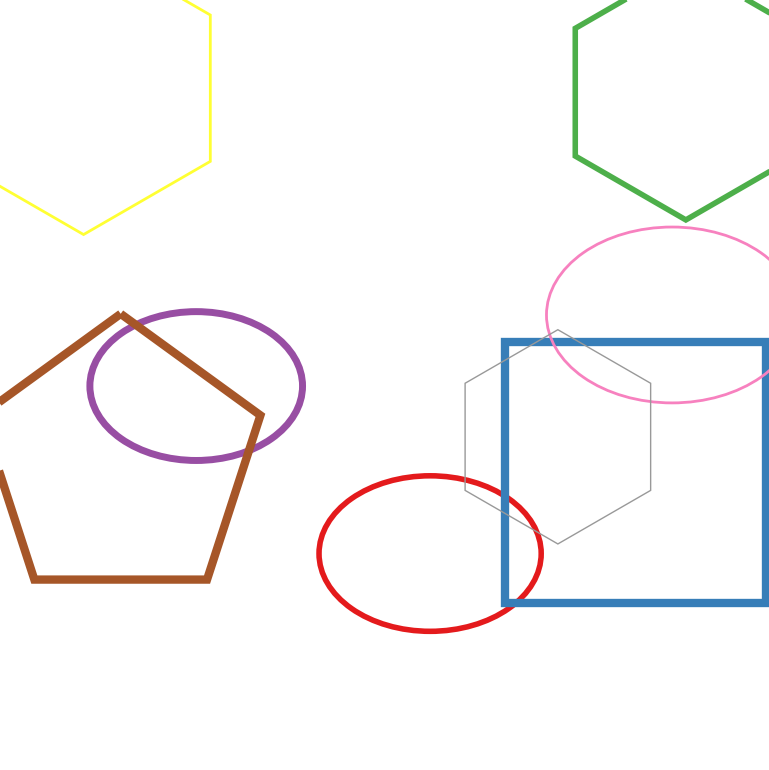[{"shape": "oval", "thickness": 2, "radius": 0.72, "center": [0.559, 0.281]}, {"shape": "square", "thickness": 3, "radius": 0.85, "center": [0.826, 0.387]}, {"shape": "hexagon", "thickness": 2, "radius": 0.83, "center": [0.891, 0.88]}, {"shape": "oval", "thickness": 2.5, "radius": 0.69, "center": [0.255, 0.499]}, {"shape": "hexagon", "thickness": 1, "radius": 0.95, "center": [0.109, 0.885]}, {"shape": "pentagon", "thickness": 3, "radius": 0.95, "center": [0.157, 0.402]}, {"shape": "oval", "thickness": 1, "radius": 0.82, "center": [0.873, 0.591]}, {"shape": "hexagon", "thickness": 0.5, "radius": 0.7, "center": [0.725, 0.433]}]